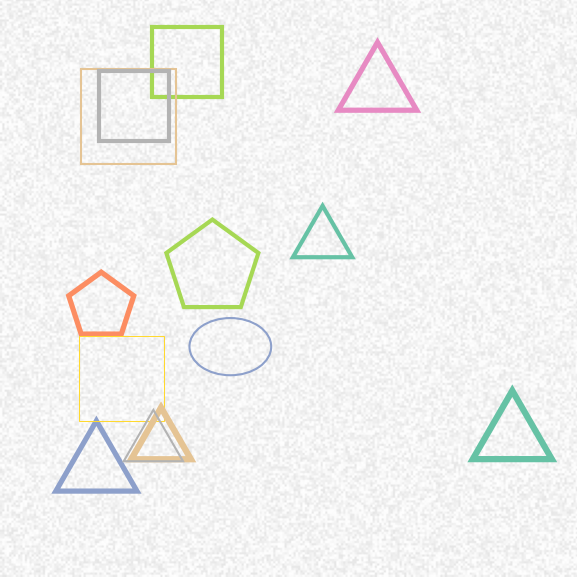[{"shape": "triangle", "thickness": 2, "radius": 0.3, "center": [0.559, 0.583]}, {"shape": "triangle", "thickness": 3, "radius": 0.4, "center": [0.887, 0.244]}, {"shape": "pentagon", "thickness": 2.5, "radius": 0.3, "center": [0.175, 0.469]}, {"shape": "triangle", "thickness": 2.5, "radius": 0.41, "center": [0.167, 0.189]}, {"shape": "oval", "thickness": 1, "radius": 0.35, "center": [0.399, 0.399]}, {"shape": "triangle", "thickness": 2.5, "radius": 0.39, "center": [0.654, 0.847]}, {"shape": "square", "thickness": 2, "radius": 0.3, "center": [0.324, 0.892]}, {"shape": "pentagon", "thickness": 2, "radius": 0.42, "center": [0.368, 0.535]}, {"shape": "square", "thickness": 0.5, "radius": 0.37, "center": [0.21, 0.344]}, {"shape": "triangle", "thickness": 3, "radius": 0.3, "center": [0.279, 0.234]}, {"shape": "square", "thickness": 1, "radius": 0.41, "center": [0.222, 0.798]}, {"shape": "triangle", "thickness": 1, "radius": 0.3, "center": [0.266, 0.23]}, {"shape": "square", "thickness": 2, "radius": 0.31, "center": [0.232, 0.815]}]